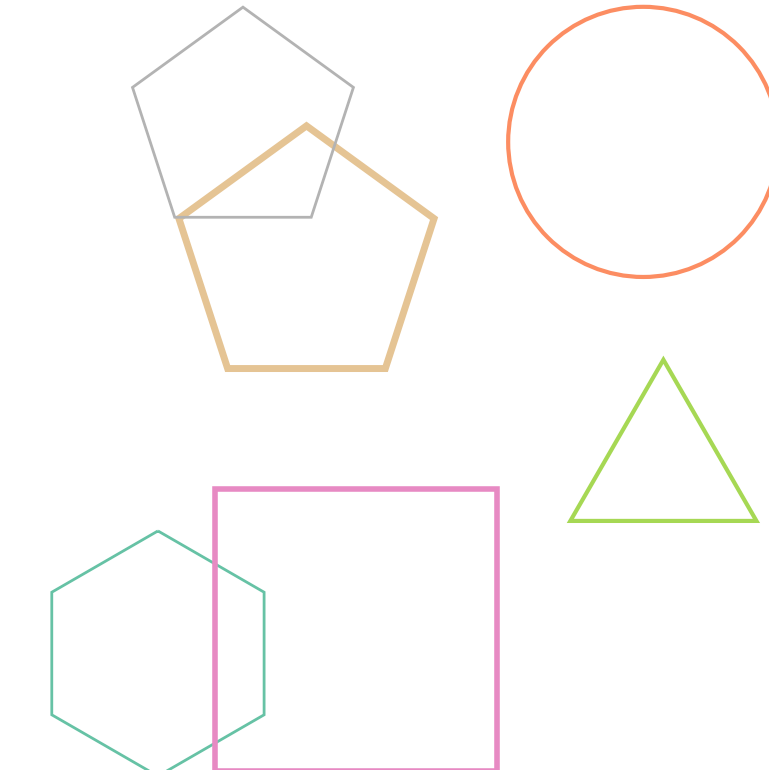[{"shape": "hexagon", "thickness": 1, "radius": 0.8, "center": [0.205, 0.151]}, {"shape": "circle", "thickness": 1.5, "radius": 0.88, "center": [0.835, 0.816]}, {"shape": "square", "thickness": 2, "radius": 0.92, "center": [0.462, 0.182]}, {"shape": "triangle", "thickness": 1.5, "radius": 0.7, "center": [0.862, 0.393]}, {"shape": "pentagon", "thickness": 2.5, "radius": 0.87, "center": [0.398, 0.662]}, {"shape": "pentagon", "thickness": 1, "radius": 0.75, "center": [0.316, 0.84]}]